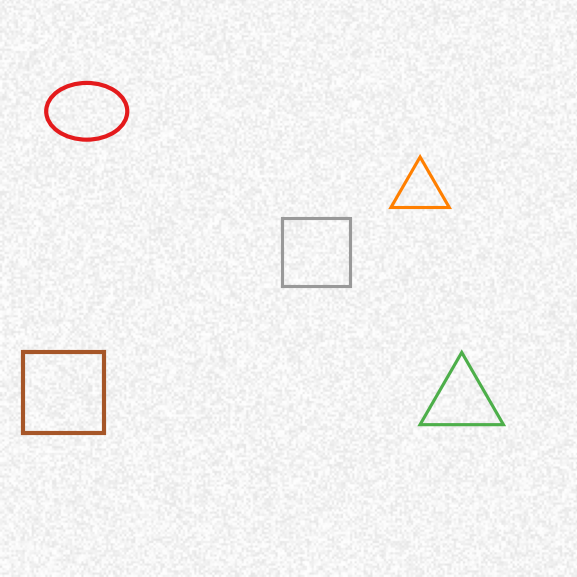[{"shape": "oval", "thickness": 2, "radius": 0.35, "center": [0.15, 0.806]}, {"shape": "triangle", "thickness": 1.5, "radius": 0.42, "center": [0.8, 0.305]}, {"shape": "triangle", "thickness": 1.5, "radius": 0.29, "center": [0.727, 0.669]}, {"shape": "square", "thickness": 2, "radius": 0.35, "center": [0.109, 0.32]}, {"shape": "square", "thickness": 1.5, "radius": 0.29, "center": [0.547, 0.562]}]